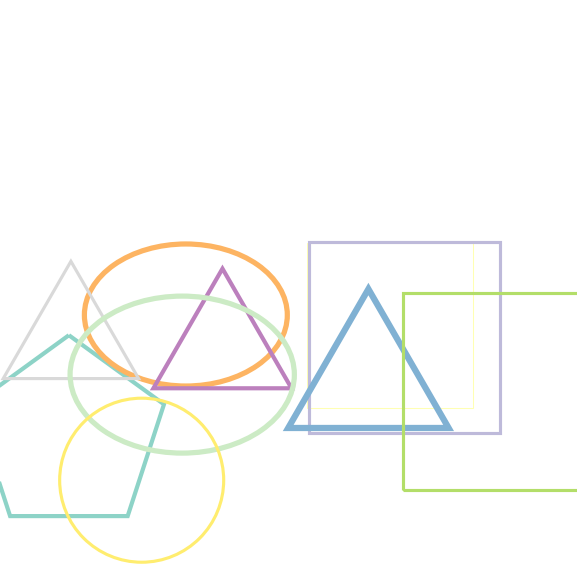[{"shape": "pentagon", "thickness": 2, "radius": 0.87, "center": [0.119, 0.246]}, {"shape": "square", "thickness": 0.5, "radius": 0.71, "center": [0.675, 0.436]}, {"shape": "square", "thickness": 1.5, "radius": 0.82, "center": [0.701, 0.415]}, {"shape": "triangle", "thickness": 3, "radius": 0.8, "center": [0.638, 0.338]}, {"shape": "oval", "thickness": 2.5, "radius": 0.88, "center": [0.322, 0.454]}, {"shape": "square", "thickness": 1.5, "radius": 0.85, "center": [0.869, 0.322]}, {"shape": "triangle", "thickness": 1.5, "radius": 0.68, "center": [0.123, 0.411]}, {"shape": "triangle", "thickness": 2, "radius": 0.69, "center": [0.385, 0.396]}, {"shape": "oval", "thickness": 2.5, "radius": 0.97, "center": [0.316, 0.35]}, {"shape": "circle", "thickness": 1.5, "radius": 0.71, "center": [0.245, 0.168]}]